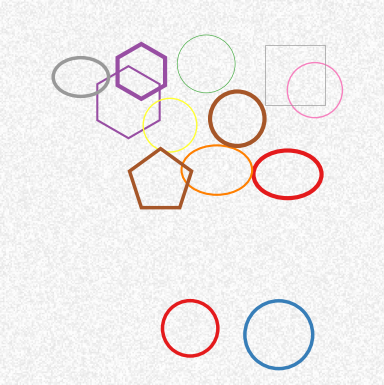[{"shape": "circle", "thickness": 2.5, "radius": 0.36, "center": [0.494, 0.147]}, {"shape": "oval", "thickness": 3, "radius": 0.44, "center": [0.747, 0.547]}, {"shape": "circle", "thickness": 2.5, "radius": 0.44, "center": [0.724, 0.131]}, {"shape": "circle", "thickness": 0.5, "radius": 0.38, "center": [0.536, 0.834]}, {"shape": "hexagon", "thickness": 3, "radius": 0.36, "center": [0.367, 0.814]}, {"shape": "hexagon", "thickness": 1.5, "radius": 0.47, "center": [0.334, 0.735]}, {"shape": "oval", "thickness": 1.5, "radius": 0.46, "center": [0.563, 0.558]}, {"shape": "circle", "thickness": 1, "radius": 0.35, "center": [0.442, 0.675]}, {"shape": "pentagon", "thickness": 2.5, "radius": 0.42, "center": [0.417, 0.529]}, {"shape": "circle", "thickness": 3, "radius": 0.35, "center": [0.616, 0.692]}, {"shape": "circle", "thickness": 1, "radius": 0.36, "center": [0.818, 0.766]}, {"shape": "oval", "thickness": 2.5, "radius": 0.36, "center": [0.21, 0.8]}, {"shape": "square", "thickness": 0.5, "radius": 0.39, "center": [0.767, 0.806]}]